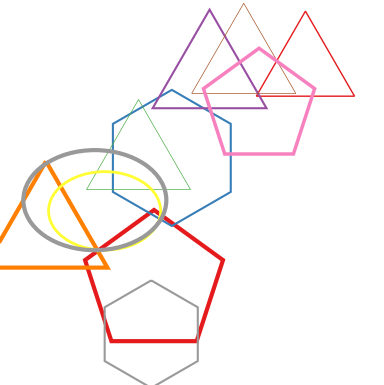[{"shape": "pentagon", "thickness": 3, "radius": 0.94, "center": [0.4, 0.266]}, {"shape": "triangle", "thickness": 1, "radius": 0.74, "center": [0.793, 0.824]}, {"shape": "hexagon", "thickness": 1.5, "radius": 0.88, "center": [0.446, 0.59]}, {"shape": "triangle", "thickness": 0.5, "radius": 0.78, "center": [0.36, 0.586]}, {"shape": "triangle", "thickness": 1.5, "radius": 0.85, "center": [0.544, 0.804]}, {"shape": "triangle", "thickness": 3, "radius": 0.92, "center": [0.119, 0.397]}, {"shape": "oval", "thickness": 2, "radius": 0.73, "center": [0.272, 0.452]}, {"shape": "triangle", "thickness": 0.5, "radius": 0.78, "center": [0.633, 0.835]}, {"shape": "pentagon", "thickness": 2.5, "radius": 0.76, "center": [0.673, 0.723]}, {"shape": "oval", "thickness": 3, "radius": 0.93, "center": [0.246, 0.48]}, {"shape": "hexagon", "thickness": 1.5, "radius": 0.7, "center": [0.393, 0.132]}]